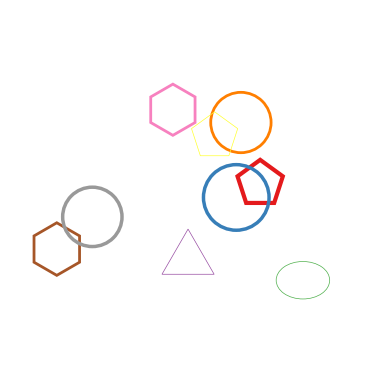[{"shape": "pentagon", "thickness": 3, "radius": 0.31, "center": [0.676, 0.523]}, {"shape": "circle", "thickness": 2.5, "radius": 0.43, "center": [0.614, 0.487]}, {"shape": "oval", "thickness": 0.5, "radius": 0.35, "center": [0.787, 0.272]}, {"shape": "triangle", "thickness": 0.5, "radius": 0.39, "center": [0.488, 0.327]}, {"shape": "circle", "thickness": 2, "radius": 0.39, "center": [0.626, 0.682]}, {"shape": "pentagon", "thickness": 0.5, "radius": 0.32, "center": [0.557, 0.646]}, {"shape": "hexagon", "thickness": 2, "radius": 0.34, "center": [0.148, 0.353]}, {"shape": "hexagon", "thickness": 2, "radius": 0.33, "center": [0.449, 0.715]}, {"shape": "circle", "thickness": 2.5, "radius": 0.39, "center": [0.24, 0.437]}]